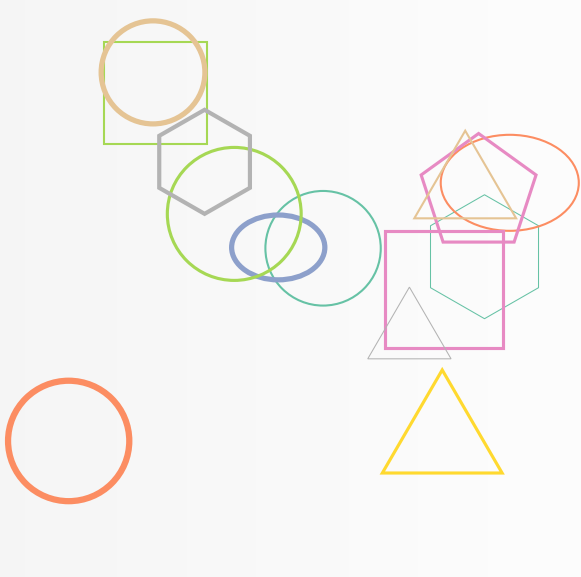[{"shape": "circle", "thickness": 1, "radius": 0.5, "center": [0.556, 0.569]}, {"shape": "hexagon", "thickness": 0.5, "radius": 0.54, "center": [0.834, 0.555]}, {"shape": "oval", "thickness": 1, "radius": 0.59, "center": [0.877, 0.683]}, {"shape": "circle", "thickness": 3, "radius": 0.52, "center": [0.118, 0.236]}, {"shape": "oval", "thickness": 2.5, "radius": 0.4, "center": [0.479, 0.571]}, {"shape": "square", "thickness": 1.5, "radius": 0.5, "center": [0.764, 0.498]}, {"shape": "pentagon", "thickness": 1.5, "radius": 0.52, "center": [0.823, 0.664]}, {"shape": "circle", "thickness": 1.5, "radius": 0.58, "center": [0.403, 0.629]}, {"shape": "square", "thickness": 1, "radius": 0.44, "center": [0.268, 0.838]}, {"shape": "triangle", "thickness": 1.5, "radius": 0.59, "center": [0.761, 0.24]}, {"shape": "circle", "thickness": 2.5, "radius": 0.45, "center": [0.263, 0.874]}, {"shape": "triangle", "thickness": 1, "radius": 0.51, "center": [0.8, 0.672]}, {"shape": "hexagon", "thickness": 2, "radius": 0.45, "center": [0.352, 0.719]}, {"shape": "triangle", "thickness": 0.5, "radius": 0.41, "center": [0.704, 0.419]}]